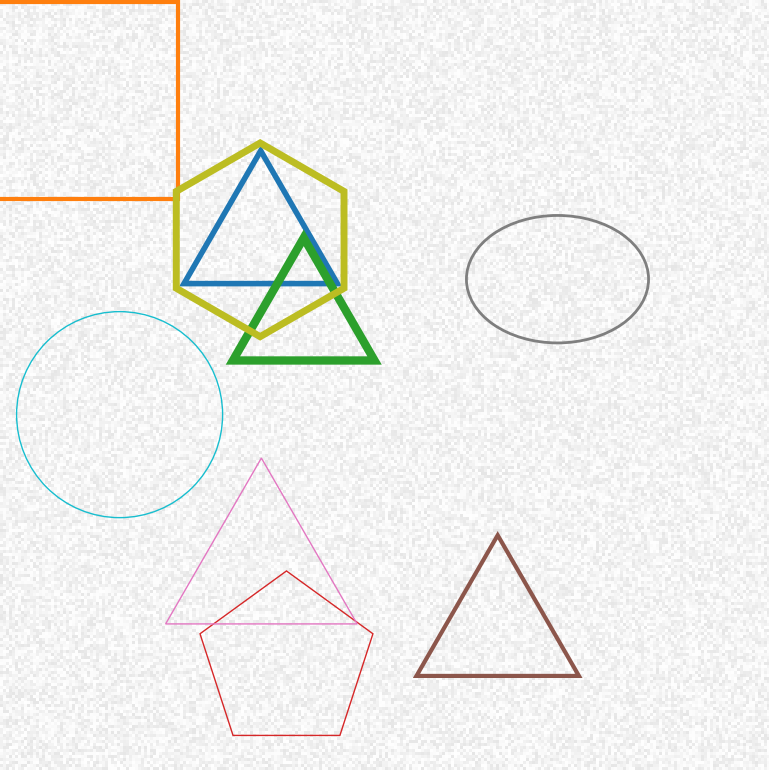[{"shape": "triangle", "thickness": 2, "radius": 0.58, "center": [0.339, 0.689]}, {"shape": "square", "thickness": 1.5, "radius": 0.64, "center": [0.103, 0.87]}, {"shape": "triangle", "thickness": 3, "radius": 0.53, "center": [0.394, 0.585]}, {"shape": "pentagon", "thickness": 0.5, "radius": 0.59, "center": [0.372, 0.14]}, {"shape": "triangle", "thickness": 1.5, "radius": 0.61, "center": [0.646, 0.183]}, {"shape": "triangle", "thickness": 0.5, "radius": 0.72, "center": [0.339, 0.262]}, {"shape": "oval", "thickness": 1, "radius": 0.59, "center": [0.724, 0.637]}, {"shape": "hexagon", "thickness": 2.5, "radius": 0.63, "center": [0.338, 0.689]}, {"shape": "circle", "thickness": 0.5, "radius": 0.67, "center": [0.155, 0.462]}]